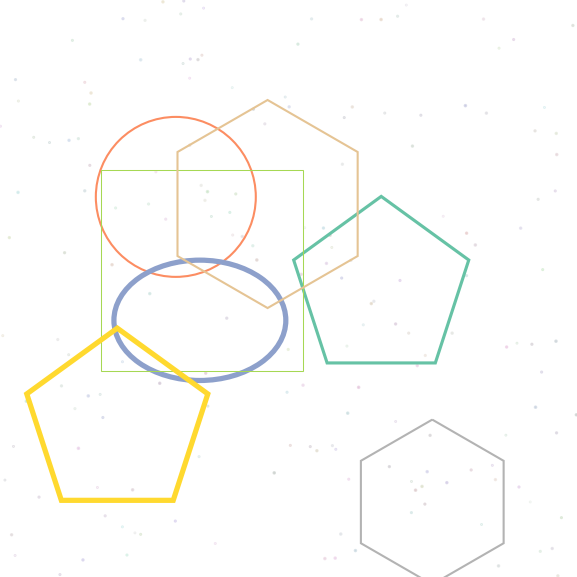[{"shape": "pentagon", "thickness": 1.5, "radius": 0.8, "center": [0.66, 0.5]}, {"shape": "circle", "thickness": 1, "radius": 0.69, "center": [0.304, 0.658]}, {"shape": "oval", "thickness": 2.5, "radius": 0.74, "center": [0.346, 0.444]}, {"shape": "square", "thickness": 0.5, "radius": 0.87, "center": [0.35, 0.531]}, {"shape": "pentagon", "thickness": 2.5, "radius": 0.82, "center": [0.203, 0.266]}, {"shape": "hexagon", "thickness": 1, "radius": 0.9, "center": [0.463, 0.646]}, {"shape": "hexagon", "thickness": 1, "radius": 0.71, "center": [0.748, 0.13]}]